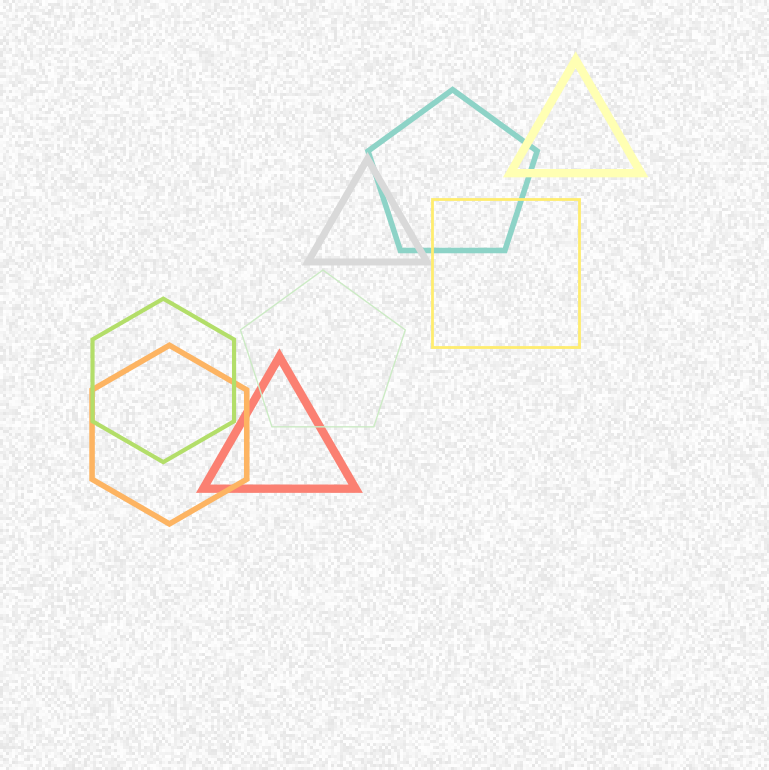[{"shape": "pentagon", "thickness": 2, "radius": 0.58, "center": [0.588, 0.768]}, {"shape": "triangle", "thickness": 3, "radius": 0.49, "center": [0.748, 0.824]}, {"shape": "triangle", "thickness": 3, "radius": 0.57, "center": [0.363, 0.422]}, {"shape": "hexagon", "thickness": 2, "radius": 0.58, "center": [0.22, 0.436]}, {"shape": "hexagon", "thickness": 1.5, "radius": 0.53, "center": [0.212, 0.506]}, {"shape": "triangle", "thickness": 2.5, "radius": 0.45, "center": [0.477, 0.704]}, {"shape": "pentagon", "thickness": 0.5, "radius": 0.56, "center": [0.419, 0.537]}, {"shape": "square", "thickness": 1, "radius": 0.48, "center": [0.656, 0.646]}]